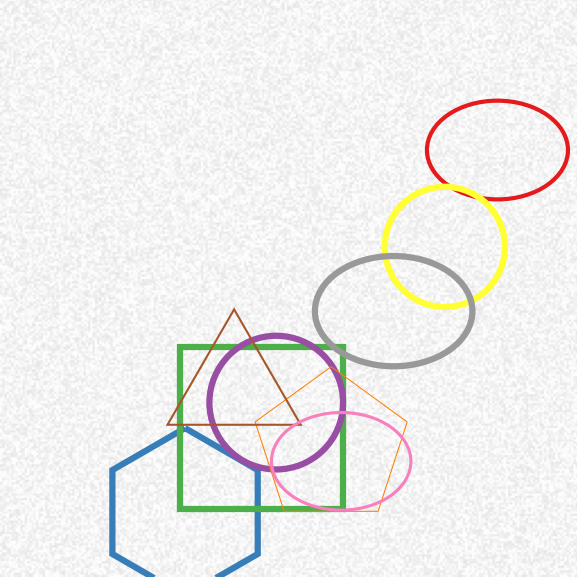[{"shape": "oval", "thickness": 2, "radius": 0.61, "center": [0.861, 0.739]}, {"shape": "hexagon", "thickness": 3, "radius": 0.73, "center": [0.32, 0.113]}, {"shape": "square", "thickness": 3, "radius": 0.7, "center": [0.453, 0.258]}, {"shape": "circle", "thickness": 3, "radius": 0.58, "center": [0.478, 0.302]}, {"shape": "pentagon", "thickness": 0.5, "radius": 0.69, "center": [0.573, 0.226]}, {"shape": "circle", "thickness": 3, "radius": 0.52, "center": [0.77, 0.572]}, {"shape": "triangle", "thickness": 1, "radius": 0.67, "center": [0.405, 0.33]}, {"shape": "oval", "thickness": 1.5, "radius": 0.6, "center": [0.591, 0.2]}, {"shape": "oval", "thickness": 3, "radius": 0.68, "center": [0.682, 0.46]}]